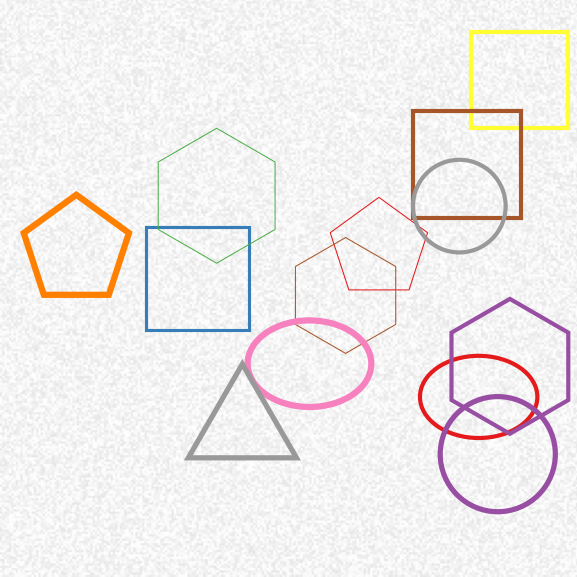[{"shape": "pentagon", "thickness": 0.5, "radius": 0.44, "center": [0.656, 0.569]}, {"shape": "oval", "thickness": 2, "radius": 0.51, "center": [0.829, 0.312]}, {"shape": "square", "thickness": 1.5, "radius": 0.45, "center": [0.342, 0.517]}, {"shape": "hexagon", "thickness": 0.5, "radius": 0.58, "center": [0.375, 0.66]}, {"shape": "circle", "thickness": 2.5, "radius": 0.5, "center": [0.862, 0.213]}, {"shape": "hexagon", "thickness": 2, "radius": 0.58, "center": [0.883, 0.365]}, {"shape": "pentagon", "thickness": 3, "radius": 0.48, "center": [0.132, 0.566]}, {"shape": "square", "thickness": 2, "radius": 0.42, "center": [0.899, 0.861]}, {"shape": "hexagon", "thickness": 0.5, "radius": 0.5, "center": [0.598, 0.487]}, {"shape": "square", "thickness": 2, "radius": 0.46, "center": [0.809, 0.714]}, {"shape": "oval", "thickness": 3, "radius": 0.54, "center": [0.536, 0.369]}, {"shape": "triangle", "thickness": 2.5, "radius": 0.54, "center": [0.42, 0.26]}, {"shape": "circle", "thickness": 2, "radius": 0.4, "center": [0.795, 0.642]}]